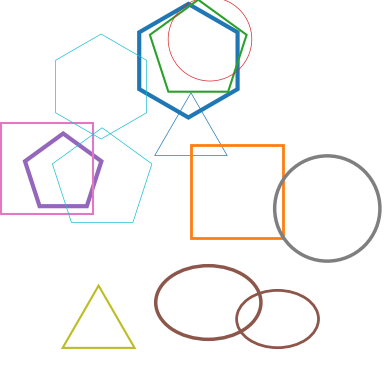[{"shape": "triangle", "thickness": 0.5, "radius": 0.54, "center": [0.496, 0.65]}, {"shape": "hexagon", "thickness": 3, "radius": 0.74, "center": [0.489, 0.842]}, {"shape": "square", "thickness": 2, "radius": 0.6, "center": [0.616, 0.503]}, {"shape": "pentagon", "thickness": 1.5, "radius": 0.66, "center": [0.515, 0.869]}, {"shape": "circle", "thickness": 0.5, "radius": 0.54, "center": [0.545, 0.898]}, {"shape": "pentagon", "thickness": 3, "radius": 0.52, "center": [0.164, 0.549]}, {"shape": "oval", "thickness": 2.5, "radius": 0.68, "center": [0.541, 0.214]}, {"shape": "oval", "thickness": 2, "radius": 0.53, "center": [0.721, 0.171]}, {"shape": "square", "thickness": 1.5, "radius": 0.59, "center": [0.122, 0.562]}, {"shape": "circle", "thickness": 2.5, "radius": 0.68, "center": [0.85, 0.458]}, {"shape": "triangle", "thickness": 1.5, "radius": 0.54, "center": [0.256, 0.15]}, {"shape": "pentagon", "thickness": 0.5, "radius": 0.68, "center": [0.265, 0.532]}, {"shape": "hexagon", "thickness": 0.5, "radius": 0.68, "center": [0.263, 0.775]}]